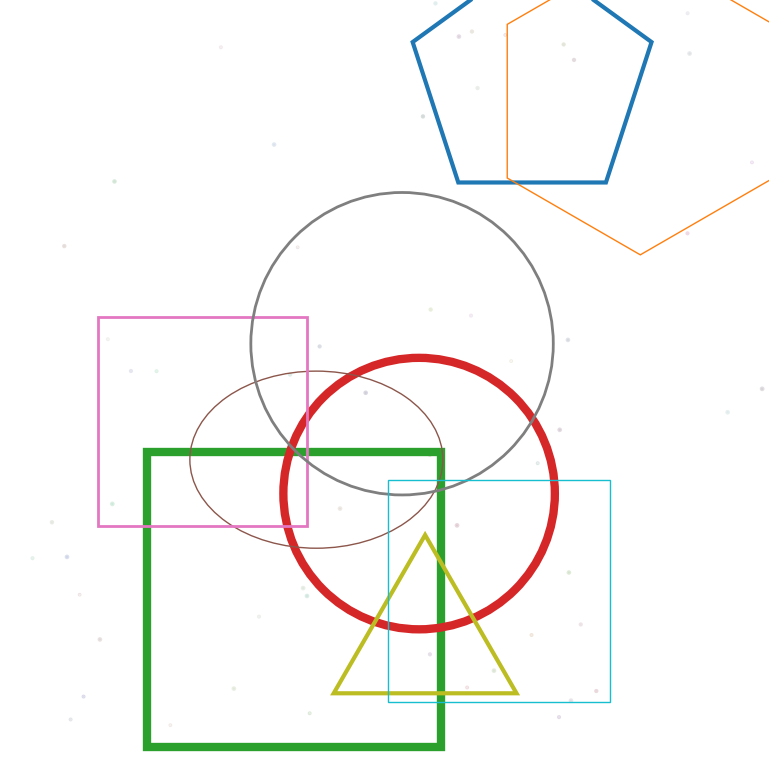[{"shape": "pentagon", "thickness": 1.5, "radius": 0.82, "center": [0.691, 0.895]}, {"shape": "hexagon", "thickness": 0.5, "radius": 1.0, "center": [0.832, 0.869]}, {"shape": "square", "thickness": 3, "radius": 0.96, "center": [0.382, 0.222]}, {"shape": "circle", "thickness": 3, "radius": 0.88, "center": [0.544, 0.359]}, {"shape": "oval", "thickness": 0.5, "radius": 0.82, "center": [0.411, 0.403]}, {"shape": "square", "thickness": 1, "radius": 0.68, "center": [0.263, 0.452]}, {"shape": "circle", "thickness": 1, "radius": 0.98, "center": [0.522, 0.554]}, {"shape": "triangle", "thickness": 1.5, "radius": 0.69, "center": [0.552, 0.168]}, {"shape": "square", "thickness": 0.5, "radius": 0.72, "center": [0.649, 0.232]}]